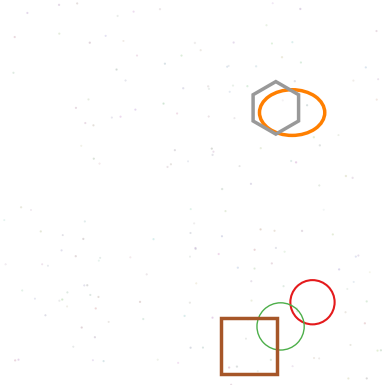[{"shape": "circle", "thickness": 1.5, "radius": 0.29, "center": [0.812, 0.215]}, {"shape": "circle", "thickness": 1, "radius": 0.31, "center": [0.729, 0.152]}, {"shape": "oval", "thickness": 2.5, "radius": 0.42, "center": [0.759, 0.708]}, {"shape": "square", "thickness": 2.5, "radius": 0.37, "center": [0.647, 0.101]}, {"shape": "hexagon", "thickness": 2.5, "radius": 0.34, "center": [0.716, 0.72]}]